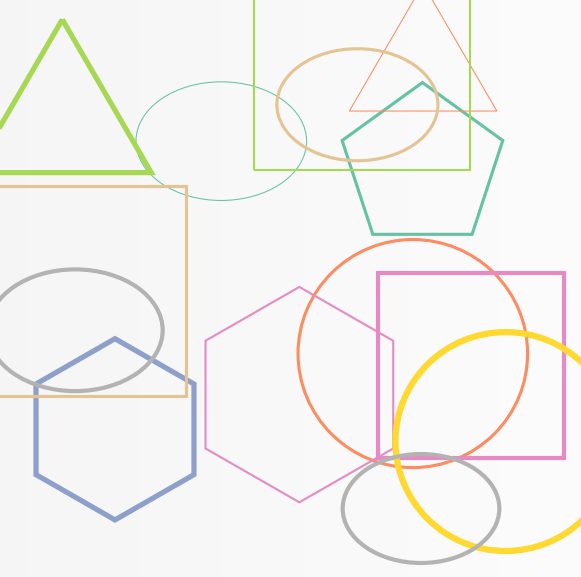[{"shape": "pentagon", "thickness": 1.5, "radius": 0.73, "center": [0.727, 0.711]}, {"shape": "oval", "thickness": 0.5, "radius": 0.73, "center": [0.381, 0.755]}, {"shape": "circle", "thickness": 1.5, "radius": 0.99, "center": [0.71, 0.387]}, {"shape": "triangle", "thickness": 0.5, "radius": 0.73, "center": [0.728, 0.88]}, {"shape": "hexagon", "thickness": 2.5, "radius": 0.78, "center": [0.198, 0.256]}, {"shape": "hexagon", "thickness": 1, "radius": 0.93, "center": [0.515, 0.316]}, {"shape": "square", "thickness": 2, "radius": 0.8, "center": [0.811, 0.366]}, {"shape": "square", "thickness": 1, "radius": 0.93, "center": [0.622, 0.89]}, {"shape": "triangle", "thickness": 2.5, "radius": 0.88, "center": [0.107, 0.789]}, {"shape": "circle", "thickness": 3, "radius": 0.95, "center": [0.87, 0.235]}, {"shape": "square", "thickness": 1.5, "radius": 0.91, "center": [0.138, 0.495]}, {"shape": "oval", "thickness": 1.5, "radius": 0.69, "center": [0.615, 0.818]}, {"shape": "oval", "thickness": 2, "radius": 0.75, "center": [0.129, 0.427]}, {"shape": "oval", "thickness": 2, "radius": 0.67, "center": [0.724, 0.119]}]